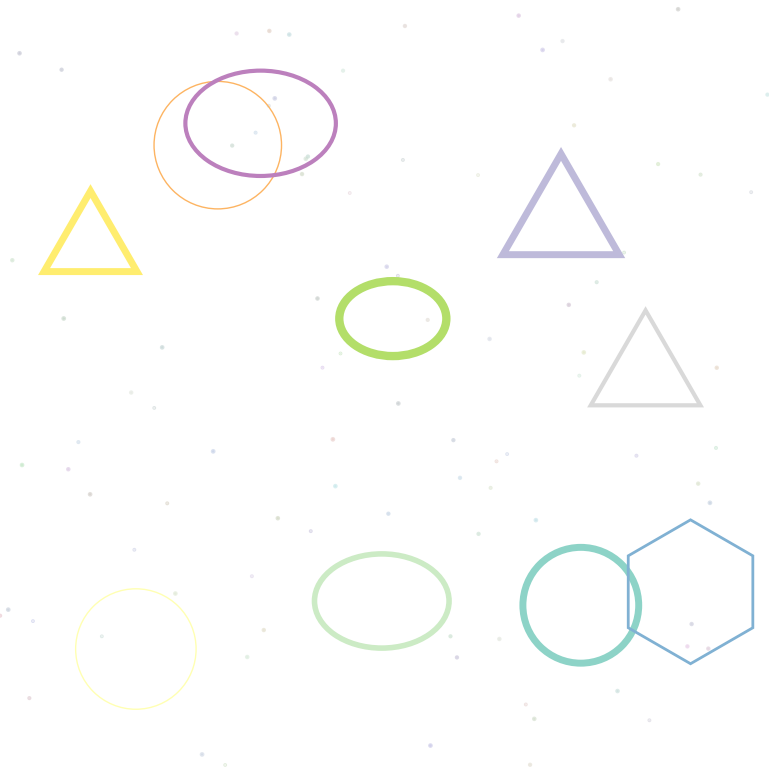[{"shape": "circle", "thickness": 2.5, "radius": 0.38, "center": [0.754, 0.214]}, {"shape": "circle", "thickness": 0.5, "radius": 0.39, "center": [0.176, 0.157]}, {"shape": "triangle", "thickness": 2.5, "radius": 0.44, "center": [0.729, 0.713]}, {"shape": "hexagon", "thickness": 1, "radius": 0.47, "center": [0.897, 0.231]}, {"shape": "circle", "thickness": 0.5, "radius": 0.41, "center": [0.283, 0.811]}, {"shape": "oval", "thickness": 3, "radius": 0.35, "center": [0.51, 0.586]}, {"shape": "triangle", "thickness": 1.5, "radius": 0.41, "center": [0.838, 0.515]}, {"shape": "oval", "thickness": 1.5, "radius": 0.49, "center": [0.338, 0.84]}, {"shape": "oval", "thickness": 2, "radius": 0.44, "center": [0.496, 0.219]}, {"shape": "triangle", "thickness": 2.5, "radius": 0.35, "center": [0.118, 0.682]}]